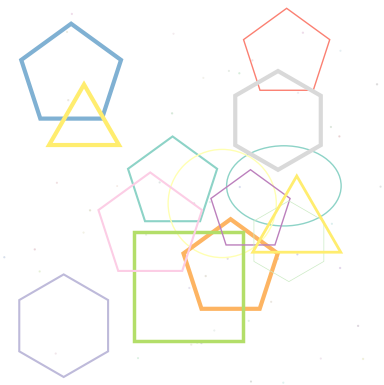[{"shape": "pentagon", "thickness": 1.5, "radius": 0.61, "center": [0.448, 0.524]}, {"shape": "oval", "thickness": 1, "radius": 0.74, "center": [0.737, 0.517]}, {"shape": "circle", "thickness": 1, "radius": 0.7, "center": [0.577, 0.471]}, {"shape": "hexagon", "thickness": 1.5, "radius": 0.67, "center": [0.165, 0.154]}, {"shape": "pentagon", "thickness": 1, "radius": 0.59, "center": [0.745, 0.861]}, {"shape": "pentagon", "thickness": 3, "radius": 0.68, "center": [0.185, 0.802]}, {"shape": "pentagon", "thickness": 3, "radius": 0.64, "center": [0.599, 0.302]}, {"shape": "square", "thickness": 2.5, "radius": 0.71, "center": [0.49, 0.255]}, {"shape": "pentagon", "thickness": 1.5, "radius": 0.71, "center": [0.39, 0.411]}, {"shape": "hexagon", "thickness": 3, "radius": 0.64, "center": [0.722, 0.687]}, {"shape": "pentagon", "thickness": 1, "radius": 0.54, "center": [0.651, 0.451]}, {"shape": "hexagon", "thickness": 0.5, "radius": 0.52, "center": [0.75, 0.373]}, {"shape": "triangle", "thickness": 2, "radius": 0.66, "center": [0.771, 0.411]}, {"shape": "triangle", "thickness": 3, "radius": 0.52, "center": [0.218, 0.676]}]